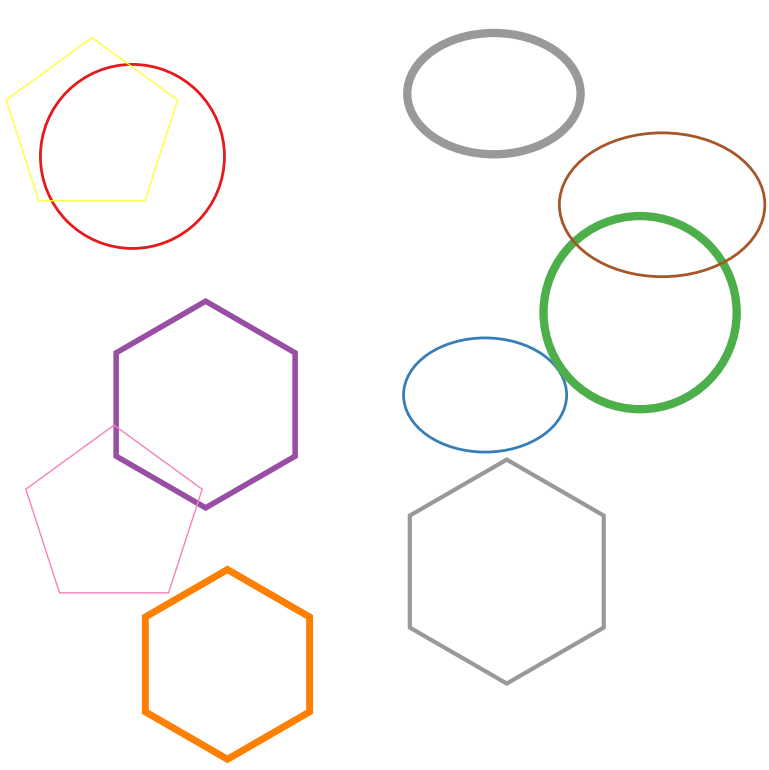[{"shape": "circle", "thickness": 1, "radius": 0.6, "center": [0.172, 0.797]}, {"shape": "oval", "thickness": 1, "radius": 0.53, "center": [0.63, 0.487]}, {"shape": "circle", "thickness": 3, "radius": 0.63, "center": [0.831, 0.594]}, {"shape": "hexagon", "thickness": 2, "radius": 0.67, "center": [0.267, 0.475]}, {"shape": "hexagon", "thickness": 2.5, "radius": 0.62, "center": [0.295, 0.137]}, {"shape": "pentagon", "thickness": 0.5, "radius": 0.59, "center": [0.119, 0.834]}, {"shape": "oval", "thickness": 1, "radius": 0.67, "center": [0.86, 0.734]}, {"shape": "pentagon", "thickness": 0.5, "radius": 0.6, "center": [0.148, 0.327]}, {"shape": "hexagon", "thickness": 1.5, "radius": 0.73, "center": [0.658, 0.258]}, {"shape": "oval", "thickness": 3, "radius": 0.56, "center": [0.641, 0.878]}]